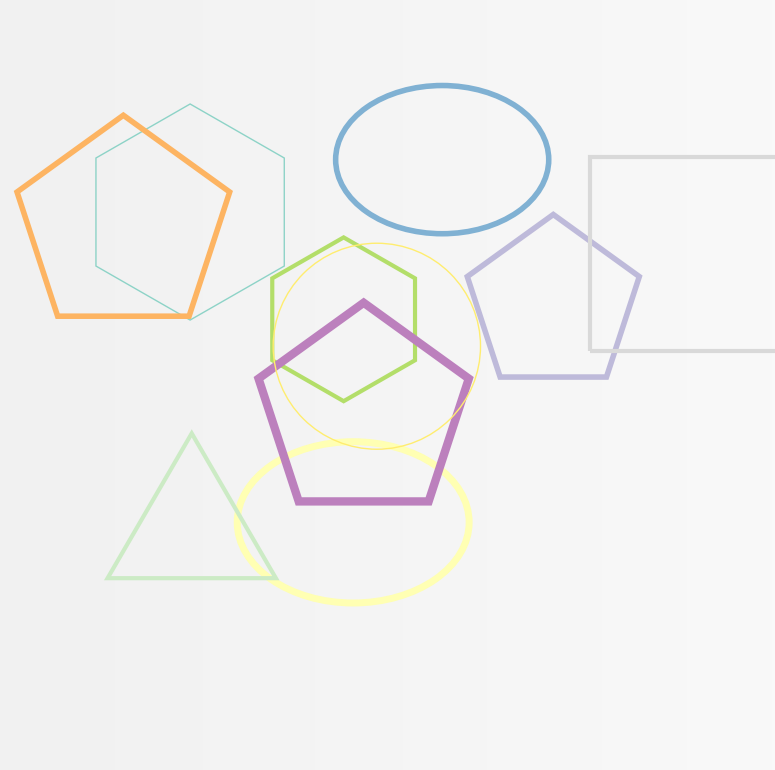[{"shape": "hexagon", "thickness": 0.5, "radius": 0.7, "center": [0.245, 0.725]}, {"shape": "oval", "thickness": 2.5, "radius": 0.75, "center": [0.456, 0.322]}, {"shape": "pentagon", "thickness": 2, "radius": 0.58, "center": [0.714, 0.605]}, {"shape": "oval", "thickness": 2, "radius": 0.69, "center": [0.571, 0.793]}, {"shape": "pentagon", "thickness": 2, "radius": 0.72, "center": [0.159, 0.706]}, {"shape": "hexagon", "thickness": 1.5, "radius": 0.53, "center": [0.443, 0.585]}, {"shape": "square", "thickness": 1.5, "radius": 0.63, "center": [0.887, 0.67]}, {"shape": "pentagon", "thickness": 3, "radius": 0.71, "center": [0.469, 0.464]}, {"shape": "triangle", "thickness": 1.5, "radius": 0.63, "center": [0.247, 0.312]}, {"shape": "circle", "thickness": 0.5, "radius": 0.67, "center": [0.486, 0.55]}]